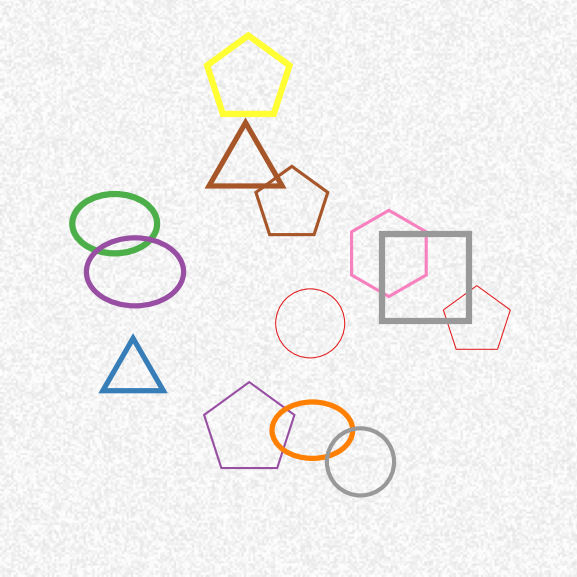[{"shape": "pentagon", "thickness": 0.5, "radius": 0.3, "center": [0.826, 0.444]}, {"shape": "circle", "thickness": 0.5, "radius": 0.3, "center": [0.537, 0.439]}, {"shape": "triangle", "thickness": 2.5, "radius": 0.3, "center": [0.23, 0.353]}, {"shape": "oval", "thickness": 3, "radius": 0.37, "center": [0.199, 0.612]}, {"shape": "pentagon", "thickness": 1, "radius": 0.41, "center": [0.432, 0.255]}, {"shape": "oval", "thickness": 2.5, "radius": 0.42, "center": [0.234, 0.528]}, {"shape": "oval", "thickness": 2.5, "radius": 0.35, "center": [0.541, 0.254]}, {"shape": "pentagon", "thickness": 3, "radius": 0.38, "center": [0.43, 0.863]}, {"shape": "pentagon", "thickness": 1.5, "radius": 0.33, "center": [0.505, 0.646]}, {"shape": "triangle", "thickness": 2.5, "radius": 0.37, "center": [0.425, 0.714]}, {"shape": "hexagon", "thickness": 1.5, "radius": 0.37, "center": [0.673, 0.56]}, {"shape": "square", "thickness": 3, "radius": 0.38, "center": [0.736, 0.519]}, {"shape": "circle", "thickness": 2, "radius": 0.29, "center": [0.624, 0.199]}]